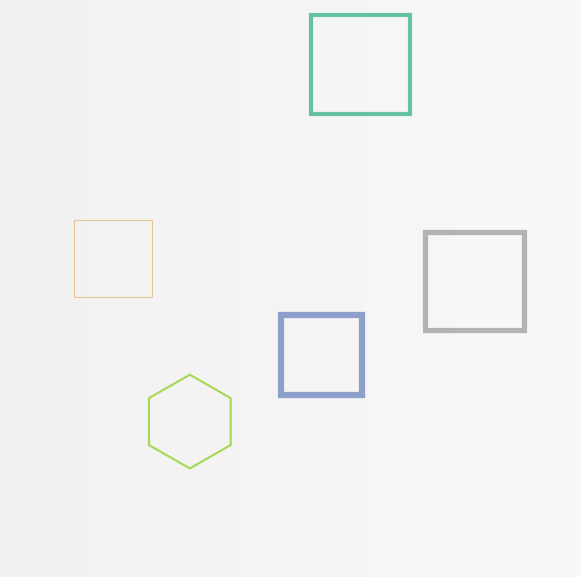[{"shape": "square", "thickness": 2, "radius": 0.43, "center": [0.62, 0.888]}, {"shape": "square", "thickness": 3, "radius": 0.35, "center": [0.553, 0.385]}, {"shape": "hexagon", "thickness": 1, "radius": 0.41, "center": [0.327, 0.269]}, {"shape": "square", "thickness": 0.5, "radius": 0.33, "center": [0.195, 0.552]}, {"shape": "square", "thickness": 2.5, "radius": 0.43, "center": [0.817, 0.512]}]